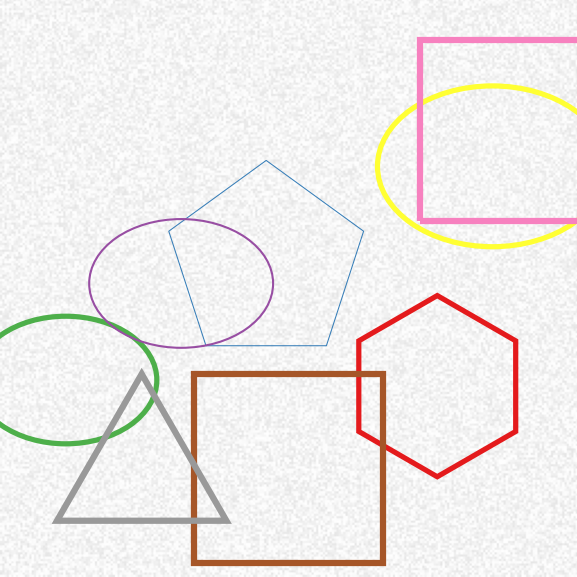[{"shape": "hexagon", "thickness": 2.5, "radius": 0.78, "center": [0.757, 0.33]}, {"shape": "pentagon", "thickness": 0.5, "radius": 0.89, "center": [0.461, 0.544]}, {"shape": "oval", "thickness": 2.5, "radius": 0.79, "center": [0.114, 0.341]}, {"shape": "oval", "thickness": 1, "radius": 0.8, "center": [0.314, 0.508]}, {"shape": "oval", "thickness": 2.5, "radius": 0.99, "center": [0.853, 0.711]}, {"shape": "square", "thickness": 3, "radius": 0.82, "center": [0.499, 0.188]}, {"shape": "square", "thickness": 3, "radius": 0.79, "center": [0.884, 0.774]}, {"shape": "triangle", "thickness": 3, "radius": 0.85, "center": [0.245, 0.182]}]